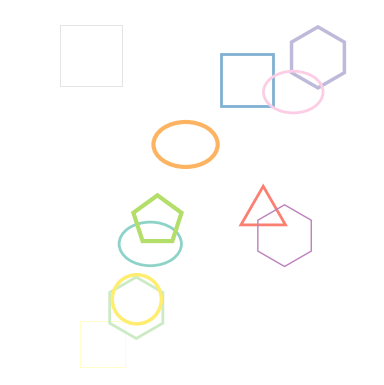[{"shape": "oval", "thickness": 2, "radius": 0.4, "center": [0.39, 0.366]}, {"shape": "square", "thickness": 0.5, "radius": 0.3, "center": [0.267, 0.106]}, {"shape": "hexagon", "thickness": 2.5, "radius": 0.4, "center": [0.826, 0.851]}, {"shape": "triangle", "thickness": 2, "radius": 0.33, "center": [0.684, 0.449]}, {"shape": "square", "thickness": 2, "radius": 0.34, "center": [0.641, 0.792]}, {"shape": "oval", "thickness": 3, "radius": 0.42, "center": [0.482, 0.625]}, {"shape": "pentagon", "thickness": 3, "radius": 0.33, "center": [0.409, 0.427]}, {"shape": "oval", "thickness": 2, "radius": 0.39, "center": [0.762, 0.761]}, {"shape": "square", "thickness": 0.5, "radius": 0.4, "center": [0.237, 0.857]}, {"shape": "hexagon", "thickness": 1, "radius": 0.4, "center": [0.739, 0.388]}, {"shape": "hexagon", "thickness": 2, "radius": 0.4, "center": [0.354, 0.201]}, {"shape": "circle", "thickness": 2.5, "radius": 0.32, "center": [0.355, 0.223]}]